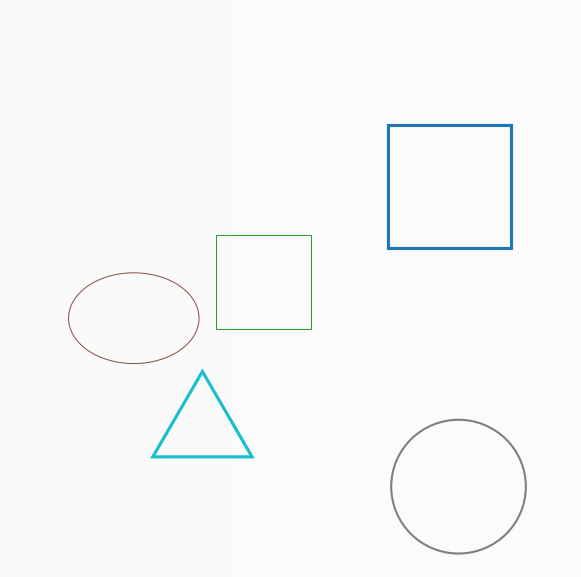[{"shape": "square", "thickness": 1.5, "radius": 0.53, "center": [0.773, 0.676]}, {"shape": "square", "thickness": 0.5, "radius": 0.41, "center": [0.454, 0.51]}, {"shape": "oval", "thickness": 0.5, "radius": 0.56, "center": [0.23, 0.448]}, {"shape": "circle", "thickness": 1, "radius": 0.58, "center": [0.789, 0.156]}, {"shape": "triangle", "thickness": 1.5, "radius": 0.49, "center": [0.348, 0.257]}]